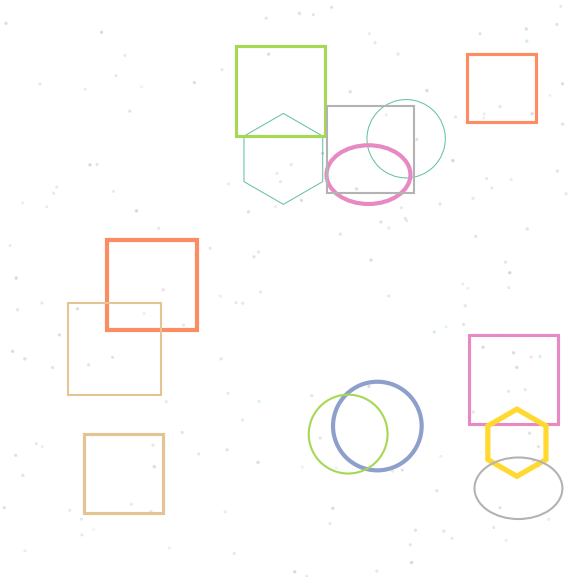[{"shape": "circle", "thickness": 0.5, "radius": 0.34, "center": [0.703, 0.759]}, {"shape": "hexagon", "thickness": 0.5, "radius": 0.39, "center": [0.491, 0.724]}, {"shape": "square", "thickness": 1.5, "radius": 0.3, "center": [0.868, 0.847]}, {"shape": "square", "thickness": 2, "radius": 0.39, "center": [0.263, 0.506]}, {"shape": "circle", "thickness": 2, "radius": 0.38, "center": [0.653, 0.261]}, {"shape": "oval", "thickness": 2, "radius": 0.36, "center": [0.638, 0.697]}, {"shape": "square", "thickness": 1.5, "radius": 0.39, "center": [0.889, 0.343]}, {"shape": "square", "thickness": 1.5, "radius": 0.39, "center": [0.485, 0.842]}, {"shape": "circle", "thickness": 1, "radius": 0.34, "center": [0.603, 0.247]}, {"shape": "hexagon", "thickness": 2.5, "radius": 0.29, "center": [0.895, 0.233]}, {"shape": "square", "thickness": 1.5, "radius": 0.34, "center": [0.214, 0.179]}, {"shape": "square", "thickness": 1, "radius": 0.4, "center": [0.198, 0.395]}, {"shape": "oval", "thickness": 1, "radius": 0.38, "center": [0.898, 0.154]}, {"shape": "square", "thickness": 1, "radius": 0.38, "center": [0.641, 0.741]}]